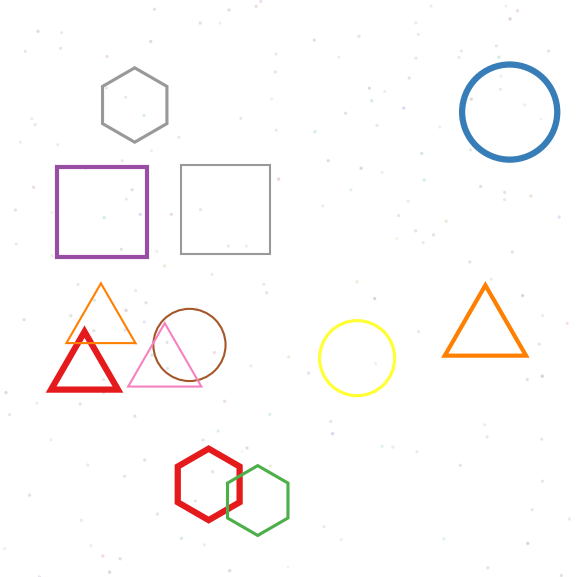[{"shape": "triangle", "thickness": 3, "radius": 0.33, "center": [0.146, 0.358]}, {"shape": "hexagon", "thickness": 3, "radius": 0.31, "center": [0.361, 0.16]}, {"shape": "circle", "thickness": 3, "radius": 0.41, "center": [0.883, 0.805]}, {"shape": "hexagon", "thickness": 1.5, "radius": 0.3, "center": [0.446, 0.132]}, {"shape": "square", "thickness": 2, "radius": 0.39, "center": [0.177, 0.632]}, {"shape": "triangle", "thickness": 2, "radius": 0.41, "center": [0.84, 0.424]}, {"shape": "triangle", "thickness": 1, "radius": 0.35, "center": [0.175, 0.44]}, {"shape": "circle", "thickness": 1.5, "radius": 0.33, "center": [0.618, 0.379]}, {"shape": "circle", "thickness": 1, "radius": 0.31, "center": [0.328, 0.402]}, {"shape": "triangle", "thickness": 1, "radius": 0.37, "center": [0.285, 0.366]}, {"shape": "square", "thickness": 1, "radius": 0.39, "center": [0.39, 0.636]}, {"shape": "hexagon", "thickness": 1.5, "radius": 0.32, "center": [0.233, 0.817]}]